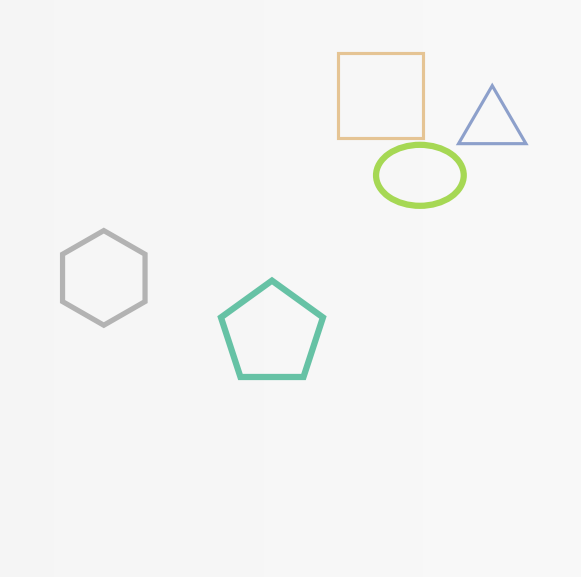[{"shape": "pentagon", "thickness": 3, "radius": 0.46, "center": [0.468, 0.421]}, {"shape": "triangle", "thickness": 1.5, "radius": 0.33, "center": [0.847, 0.784]}, {"shape": "oval", "thickness": 3, "radius": 0.38, "center": [0.722, 0.696]}, {"shape": "square", "thickness": 1.5, "radius": 0.37, "center": [0.654, 0.834]}, {"shape": "hexagon", "thickness": 2.5, "radius": 0.41, "center": [0.179, 0.518]}]